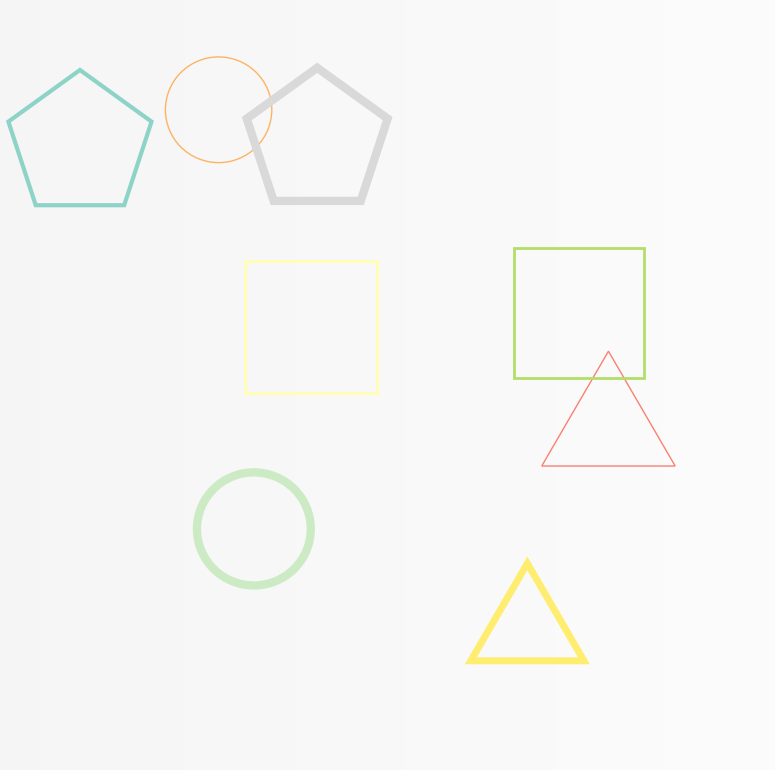[{"shape": "pentagon", "thickness": 1.5, "radius": 0.49, "center": [0.103, 0.812]}, {"shape": "square", "thickness": 1, "radius": 0.43, "center": [0.401, 0.576]}, {"shape": "triangle", "thickness": 0.5, "radius": 0.5, "center": [0.785, 0.444]}, {"shape": "circle", "thickness": 0.5, "radius": 0.34, "center": [0.282, 0.857]}, {"shape": "square", "thickness": 1, "radius": 0.42, "center": [0.747, 0.594]}, {"shape": "pentagon", "thickness": 3, "radius": 0.48, "center": [0.409, 0.816]}, {"shape": "circle", "thickness": 3, "radius": 0.37, "center": [0.328, 0.313]}, {"shape": "triangle", "thickness": 2.5, "radius": 0.42, "center": [0.68, 0.184]}]